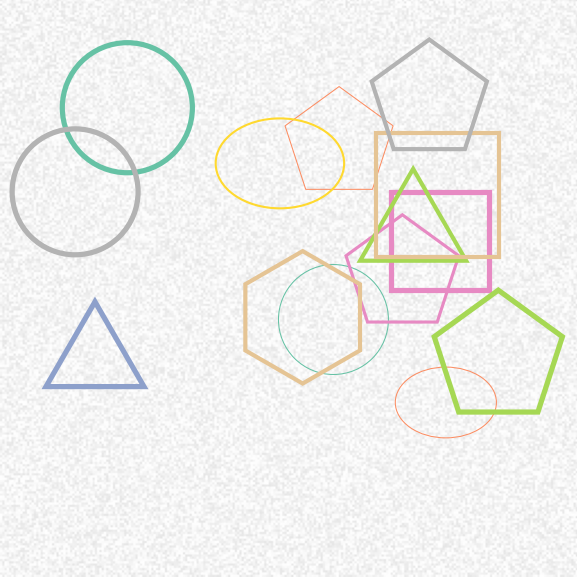[{"shape": "circle", "thickness": 2.5, "radius": 0.56, "center": [0.22, 0.813]}, {"shape": "circle", "thickness": 0.5, "radius": 0.48, "center": [0.577, 0.446]}, {"shape": "oval", "thickness": 0.5, "radius": 0.44, "center": [0.772, 0.302]}, {"shape": "pentagon", "thickness": 0.5, "radius": 0.49, "center": [0.587, 0.751]}, {"shape": "triangle", "thickness": 2.5, "radius": 0.49, "center": [0.164, 0.379]}, {"shape": "pentagon", "thickness": 1.5, "radius": 0.51, "center": [0.697, 0.525]}, {"shape": "square", "thickness": 2.5, "radius": 0.43, "center": [0.762, 0.581]}, {"shape": "pentagon", "thickness": 2.5, "radius": 0.58, "center": [0.863, 0.38]}, {"shape": "triangle", "thickness": 2, "radius": 0.53, "center": [0.715, 0.601]}, {"shape": "oval", "thickness": 1, "radius": 0.56, "center": [0.485, 0.716]}, {"shape": "hexagon", "thickness": 2, "radius": 0.57, "center": [0.524, 0.45]}, {"shape": "square", "thickness": 2, "radius": 0.54, "center": [0.758, 0.661]}, {"shape": "circle", "thickness": 2.5, "radius": 0.55, "center": [0.13, 0.667]}, {"shape": "pentagon", "thickness": 2, "radius": 0.52, "center": [0.743, 0.826]}]